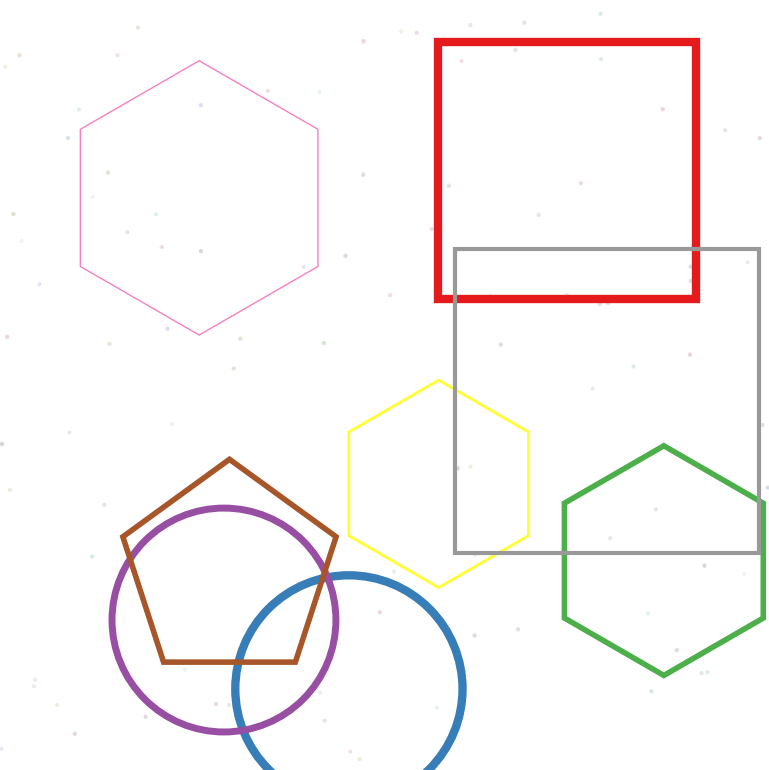[{"shape": "square", "thickness": 3, "radius": 0.84, "center": [0.736, 0.779]}, {"shape": "circle", "thickness": 3, "radius": 0.74, "center": [0.453, 0.105]}, {"shape": "hexagon", "thickness": 2, "radius": 0.75, "center": [0.862, 0.272]}, {"shape": "circle", "thickness": 2.5, "radius": 0.73, "center": [0.291, 0.195]}, {"shape": "hexagon", "thickness": 1, "radius": 0.67, "center": [0.57, 0.372]}, {"shape": "pentagon", "thickness": 2, "radius": 0.73, "center": [0.298, 0.258]}, {"shape": "hexagon", "thickness": 0.5, "radius": 0.89, "center": [0.259, 0.743]}, {"shape": "square", "thickness": 1.5, "radius": 0.99, "center": [0.788, 0.479]}]